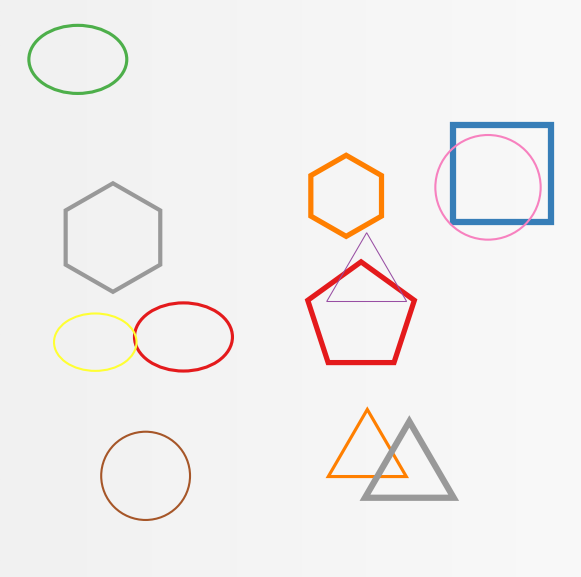[{"shape": "pentagon", "thickness": 2.5, "radius": 0.48, "center": [0.621, 0.449]}, {"shape": "oval", "thickness": 1.5, "radius": 0.42, "center": [0.316, 0.416]}, {"shape": "square", "thickness": 3, "radius": 0.42, "center": [0.864, 0.699]}, {"shape": "oval", "thickness": 1.5, "radius": 0.42, "center": [0.134, 0.896]}, {"shape": "triangle", "thickness": 0.5, "radius": 0.4, "center": [0.631, 0.517]}, {"shape": "triangle", "thickness": 1.5, "radius": 0.39, "center": [0.632, 0.213]}, {"shape": "hexagon", "thickness": 2.5, "radius": 0.35, "center": [0.596, 0.66]}, {"shape": "oval", "thickness": 1, "radius": 0.35, "center": [0.164, 0.407]}, {"shape": "circle", "thickness": 1, "radius": 0.38, "center": [0.251, 0.175]}, {"shape": "circle", "thickness": 1, "radius": 0.45, "center": [0.84, 0.675]}, {"shape": "hexagon", "thickness": 2, "radius": 0.47, "center": [0.194, 0.588]}, {"shape": "triangle", "thickness": 3, "radius": 0.44, "center": [0.704, 0.181]}]